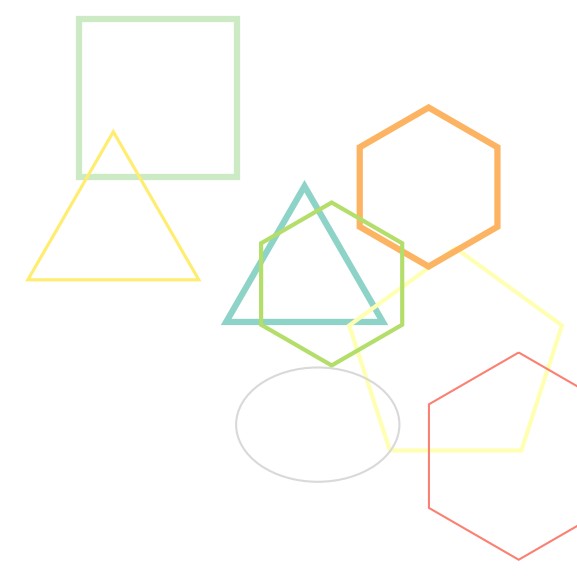[{"shape": "triangle", "thickness": 3, "radius": 0.78, "center": [0.527, 0.52]}, {"shape": "pentagon", "thickness": 2, "radius": 0.97, "center": [0.789, 0.376]}, {"shape": "hexagon", "thickness": 1, "radius": 0.9, "center": [0.898, 0.209]}, {"shape": "hexagon", "thickness": 3, "radius": 0.69, "center": [0.742, 0.675]}, {"shape": "hexagon", "thickness": 2, "radius": 0.71, "center": [0.574, 0.507]}, {"shape": "oval", "thickness": 1, "radius": 0.71, "center": [0.55, 0.264]}, {"shape": "square", "thickness": 3, "radius": 0.68, "center": [0.274, 0.829]}, {"shape": "triangle", "thickness": 1.5, "radius": 0.85, "center": [0.196, 0.6]}]